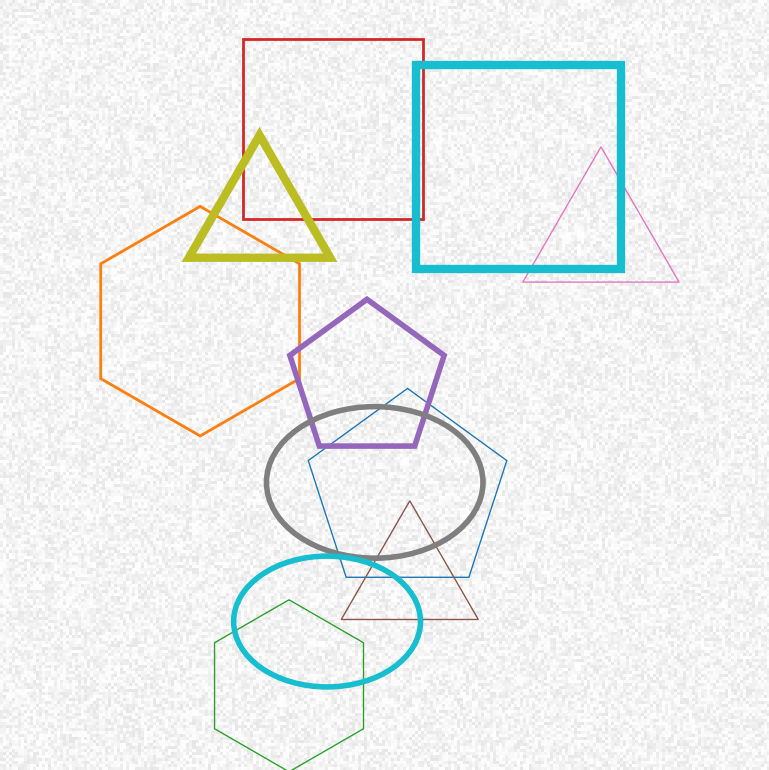[{"shape": "pentagon", "thickness": 0.5, "radius": 0.68, "center": [0.529, 0.36]}, {"shape": "hexagon", "thickness": 1, "radius": 0.75, "center": [0.26, 0.583]}, {"shape": "hexagon", "thickness": 0.5, "radius": 0.56, "center": [0.375, 0.109]}, {"shape": "square", "thickness": 1, "radius": 0.58, "center": [0.432, 0.833]}, {"shape": "pentagon", "thickness": 2, "radius": 0.53, "center": [0.477, 0.506]}, {"shape": "triangle", "thickness": 0.5, "radius": 0.51, "center": [0.532, 0.247]}, {"shape": "triangle", "thickness": 0.5, "radius": 0.59, "center": [0.78, 0.692]}, {"shape": "oval", "thickness": 2, "radius": 0.7, "center": [0.487, 0.374]}, {"shape": "triangle", "thickness": 3, "radius": 0.53, "center": [0.337, 0.718]}, {"shape": "oval", "thickness": 2, "radius": 0.61, "center": [0.425, 0.193]}, {"shape": "square", "thickness": 3, "radius": 0.66, "center": [0.673, 0.783]}]